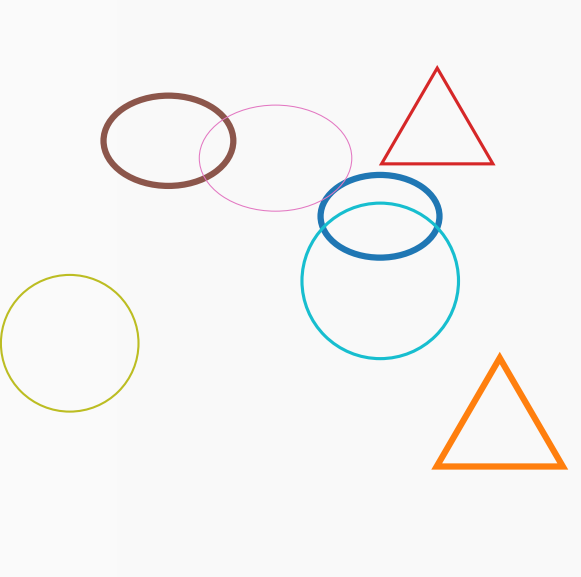[{"shape": "oval", "thickness": 3, "radius": 0.51, "center": [0.654, 0.625]}, {"shape": "triangle", "thickness": 3, "radius": 0.63, "center": [0.86, 0.254]}, {"shape": "triangle", "thickness": 1.5, "radius": 0.55, "center": [0.752, 0.771]}, {"shape": "oval", "thickness": 3, "radius": 0.56, "center": [0.29, 0.755]}, {"shape": "oval", "thickness": 0.5, "radius": 0.66, "center": [0.474, 0.725]}, {"shape": "circle", "thickness": 1, "radius": 0.59, "center": [0.12, 0.405]}, {"shape": "circle", "thickness": 1.5, "radius": 0.67, "center": [0.654, 0.513]}]